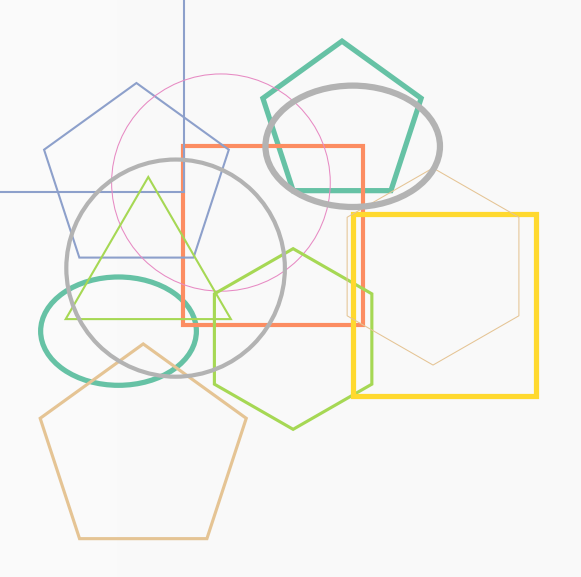[{"shape": "pentagon", "thickness": 2.5, "radius": 0.72, "center": [0.588, 0.785]}, {"shape": "oval", "thickness": 2.5, "radius": 0.67, "center": [0.204, 0.426]}, {"shape": "square", "thickness": 2, "radius": 0.78, "center": [0.47, 0.591]}, {"shape": "pentagon", "thickness": 1, "radius": 0.84, "center": [0.235, 0.688]}, {"shape": "square", "thickness": 1, "radius": 0.93, "center": [0.13, 0.852]}, {"shape": "circle", "thickness": 0.5, "radius": 0.94, "center": [0.38, 0.683]}, {"shape": "hexagon", "thickness": 1.5, "radius": 0.78, "center": [0.504, 0.412]}, {"shape": "triangle", "thickness": 1, "radius": 0.82, "center": [0.255, 0.529]}, {"shape": "square", "thickness": 2.5, "radius": 0.79, "center": [0.764, 0.471]}, {"shape": "hexagon", "thickness": 0.5, "radius": 0.85, "center": [0.745, 0.538]}, {"shape": "pentagon", "thickness": 1.5, "radius": 0.93, "center": [0.246, 0.217]}, {"shape": "circle", "thickness": 2, "radius": 0.94, "center": [0.302, 0.535]}, {"shape": "oval", "thickness": 3, "radius": 0.75, "center": [0.607, 0.746]}]